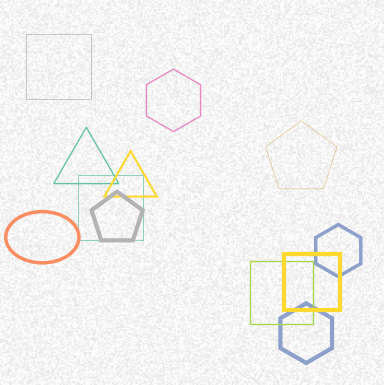[{"shape": "square", "thickness": 0.5, "radius": 0.42, "center": [0.286, 0.461]}, {"shape": "triangle", "thickness": 1, "radius": 0.49, "center": [0.224, 0.572]}, {"shape": "oval", "thickness": 2.5, "radius": 0.48, "center": [0.11, 0.384]}, {"shape": "hexagon", "thickness": 3, "radius": 0.39, "center": [0.795, 0.135]}, {"shape": "hexagon", "thickness": 2.5, "radius": 0.34, "center": [0.879, 0.349]}, {"shape": "hexagon", "thickness": 1, "radius": 0.41, "center": [0.451, 0.739]}, {"shape": "square", "thickness": 1, "radius": 0.41, "center": [0.732, 0.24]}, {"shape": "triangle", "thickness": 1.5, "radius": 0.39, "center": [0.339, 0.529]}, {"shape": "square", "thickness": 3, "radius": 0.37, "center": [0.811, 0.268]}, {"shape": "pentagon", "thickness": 0.5, "radius": 0.49, "center": [0.783, 0.588]}, {"shape": "square", "thickness": 0.5, "radius": 0.42, "center": [0.152, 0.827]}, {"shape": "pentagon", "thickness": 3, "radius": 0.35, "center": [0.304, 0.432]}]